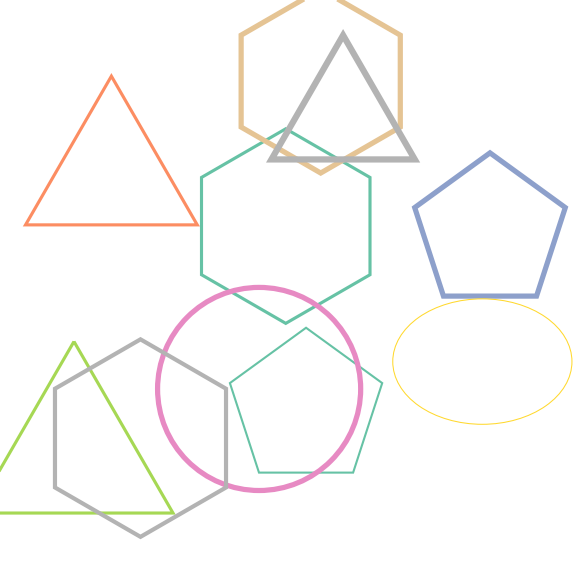[{"shape": "pentagon", "thickness": 1, "radius": 0.69, "center": [0.53, 0.293]}, {"shape": "hexagon", "thickness": 1.5, "radius": 0.84, "center": [0.495, 0.608]}, {"shape": "triangle", "thickness": 1.5, "radius": 0.86, "center": [0.193, 0.696]}, {"shape": "pentagon", "thickness": 2.5, "radius": 0.69, "center": [0.848, 0.597]}, {"shape": "circle", "thickness": 2.5, "radius": 0.88, "center": [0.449, 0.326]}, {"shape": "triangle", "thickness": 1.5, "radius": 0.99, "center": [0.128, 0.21]}, {"shape": "oval", "thickness": 0.5, "radius": 0.78, "center": [0.835, 0.373]}, {"shape": "hexagon", "thickness": 2.5, "radius": 0.8, "center": [0.555, 0.859]}, {"shape": "triangle", "thickness": 3, "radius": 0.72, "center": [0.594, 0.795]}, {"shape": "hexagon", "thickness": 2, "radius": 0.86, "center": [0.243, 0.241]}]